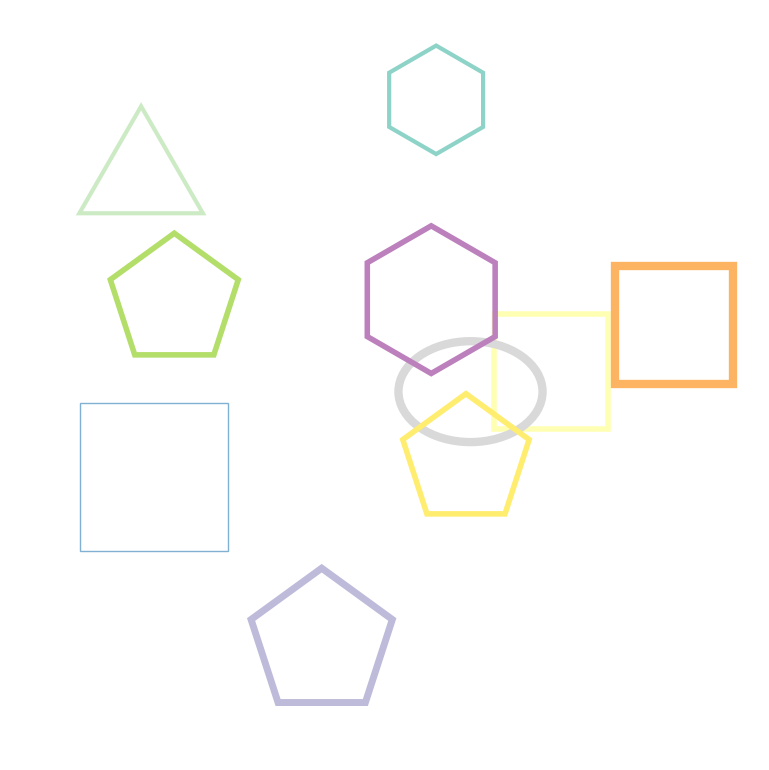[{"shape": "hexagon", "thickness": 1.5, "radius": 0.35, "center": [0.566, 0.87]}, {"shape": "square", "thickness": 2, "radius": 0.37, "center": [0.716, 0.518]}, {"shape": "pentagon", "thickness": 2.5, "radius": 0.48, "center": [0.418, 0.166]}, {"shape": "square", "thickness": 0.5, "radius": 0.48, "center": [0.2, 0.381]}, {"shape": "square", "thickness": 3, "radius": 0.38, "center": [0.875, 0.578]}, {"shape": "pentagon", "thickness": 2, "radius": 0.44, "center": [0.226, 0.61]}, {"shape": "oval", "thickness": 3, "radius": 0.47, "center": [0.611, 0.491]}, {"shape": "hexagon", "thickness": 2, "radius": 0.48, "center": [0.56, 0.611]}, {"shape": "triangle", "thickness": 1.5, "radius": 0.46, "center": [0.183, 0.769]}, {"shape": "pentagon", "thickness": 2, "radius": 0.43, "center": [0.605, 0.402]}]